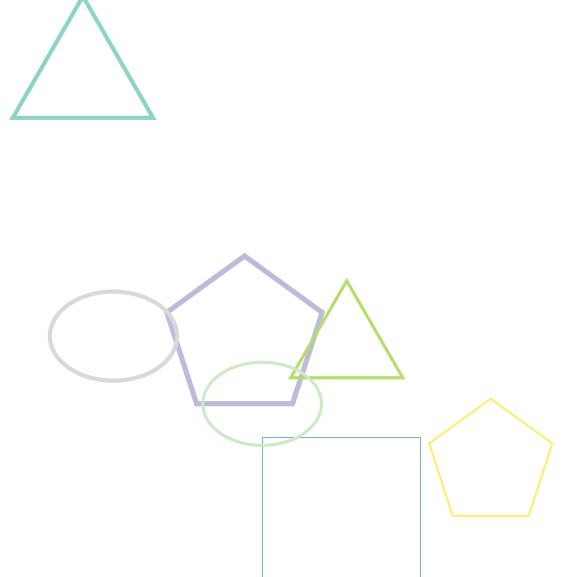[{"shape": "triangle", "thickness": 2, "radius": 0.7, "center": [0.144, 0.865]}, {"shape": "pentagon", "thickness": 2.5, "radius": 0.71, "center": [0.423, 0.414]}, {"shape": "square", "thickness": 0.5, "radius": 0.69, "center": [0.59, 0.105]}, {"shape": "triangle", "thickness": 1.5, "radius": 0.56, "center": [0.6, 0.401]}, {"shape": "oval", "thickness": 2, "radius": 0.55, "center": [0.197, 0.417]}, {"shape": "oval", "thickness": 1.5, "radius": 0.51, "center": [0.454, 0.3]}, {"shape": "pentagon", "thickness": 1, "radius": 0.56, "center": [0.85, 0.197]}]